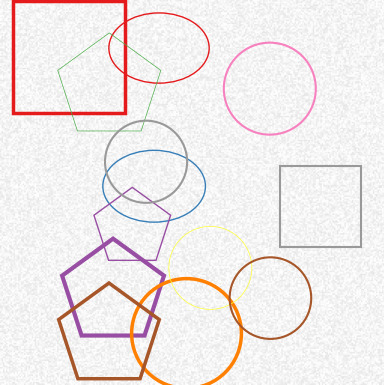[{"shape": "square", "thickness": 2.5, "radius": 0.73, "center": [0.18, 0.853]}, {"shape": "oval", "thickness": 1, "radius": 0.65, "center": [0.413, 0.875]}, {"shape": "oval", "thickness": 1, "radius": 0.67, "center": [0.4, 0.516]}, {"shape": "pentagon", "thickness": 0.5, "radius": 0.7, "center": [0.284, 0.774]}, {"shape": "pentagon", "thickness": 1, "radius": 0.52, "center": [0.344, 0.409]}, {"shape": "pentagon", "thickness": 3, "radius": 0.7, "center": [0.294, 0.241]}, {"shape": "circle", "thickness": 2.5, "radius": 0.71, "center": [0.484, 0.134]}, {"shape": "circle", "thickness": 0.5, "radius": 0.54, "center": [0.546, 0.304]}, {"shape": "circle", "thickness": 1.5, "radius": 0.53, "center": [0.702, 0.226]}, {"shape": "pentagon", "thickness": 2.5, "radius": 0.69, "center": [0.283, 0.127]}, {"shape": "circle", "thickness": 1.5, "radius": 0.6, "center": [0.701, 0.77]}, {"shape": "circle", "thickness": 1.5, "radius": 0.53, "center": [0.379, 0.58]}, {"shape": "square", "thickness": 1.5, "radius": 0.53, "center": [0.832, 0.463]}]